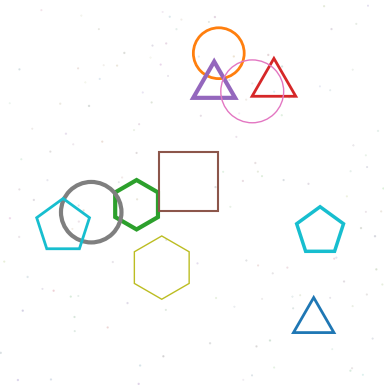[{"shape": "triangle", "thickness": 2, "radius": 0.3, "center": [0.815, 0.166]}, {"shape": "circle", "thickness": 2, "radius": 0.33, "center": [0.568, 0.862]}, {"shape": "hexagon", "thickness": 3, "radius": 0.32, "center": [0.355, 0.468]}, {"shape": "triangle", "thickness": 2, "radius": 0.33, "center": [0.711, 0.783]}, {"shape": "triangle", "thickness": 3, "radius": 0.31, "center": [0.556, 0.777]}, {"shape": "square", "thickness": 1.5, "radius": 0.38, "center": [0.49, 0.528]}, {"shape": "circle", "thickness": 1, "radius": 0.41, "center": [0.655, 0.763]}, {"shape": "circle", "thickness": 3, "radius": 0.39, "center": [0.237, 0.449]}, {"shape": "hexagon", "thickness": 1, "radius": 0.41, "center": [0.42, 0.305]}, {"shape": "pentagon", "thickness": 2, "radius": 0.36, "center": [0.164, 0.412]}, {"shape": "pentagon", "thickness": 2.5, "radius": 0.32, "center": [0.831, 0.399]}]